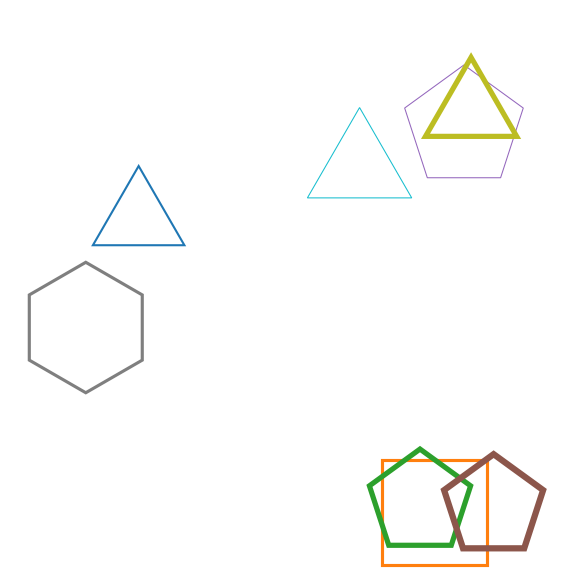[{"shape": "triangle", "thickness": 1, "radius": 0.46, "center": [0.24, 0.62]}, {"shape": "square", "thickness": 1.5, "radius": 0.45, "center": [0.752, 0.112]}, {"shape": "pentagon", "thickness": 2.5, "radius": 0.46, "center": [0.727, 0.129]}, {"shape": "pentagon", "thickness": 0.5, "radius": 0.54, "center": [0.803, 0.779]}, {"shape": "pentagon", "thickness": 3, "radius": 0.45, "center": [0.855, 0.123]}, {"shape": "hexagon", "thickness": 1.5, "radius": 0.56, "center": [0.149, 0.432]}, {"shape": "triangle", "thickness": 2.5, "radius": 0.46, "center": [0.816, 0.809]}, {"shape": "triangle", "thickness": 0.5, "radius": 0.52, "center": [0.623, 0.709]}]